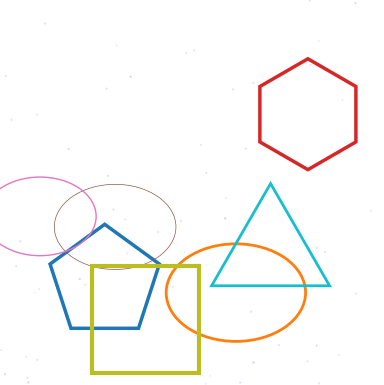[{"shape": "pentagon", "thickness": 2.5, "radius": 0.75, "center": [0.272, 0.268]}, {"shape": "oval", "thickness": 2, "radius": 0.91, "center": [0.613, 0.24]}, {"shape": "hexagon", "thickness": 2.5, "radius": 0.72, "center": [0.8, 0.703]}, {"shape": "oval", "thickness": 0.5, "radius": 0.79, "center": [0.299, 0.411]}, {"shape": "oval", "thickness": 1, "radius": 0.73, "center": [0.104, 0.438]}, {"shape": "square", "thickness": 3, "radius": 0.7, "center": [0.377, 0.17]}, {"shape": "triangle", "thickness": 2, "radius": 0.88, "center": [0.703, 0.346]}]